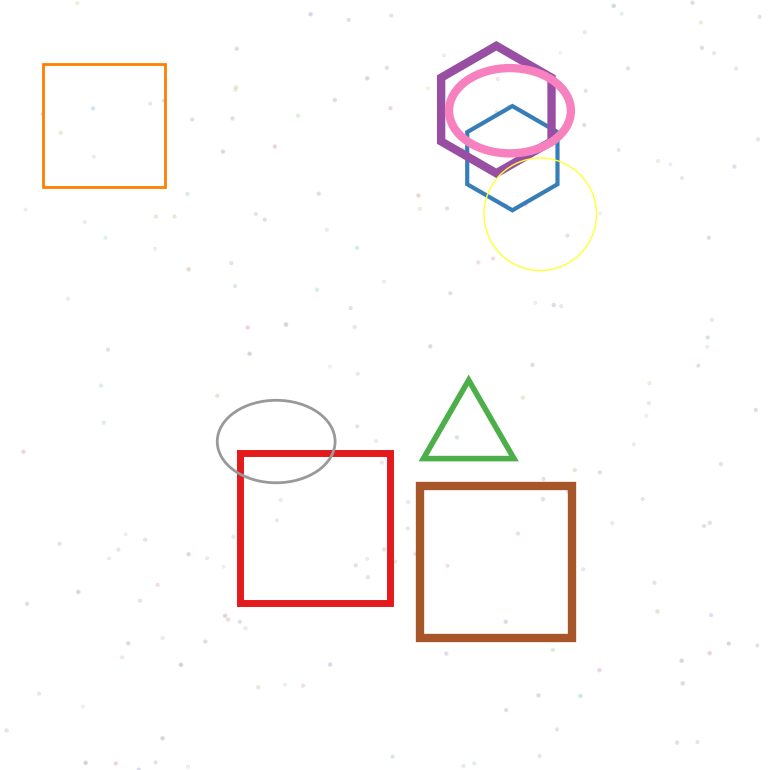[{"shape": "square", "thickness": 2.5, "radius": 0.49, "center": [0.409, 0.314]}, {"shape": "hexagon", "thickness": 1.5, "radius": 0.34, "center": [0.665, 0.795]}, {"shape": "triangle", "thickness": 2, "radius": 0.34, "center": [0.609, 0.438]}, {"shape": "hexagon", "thickness": 3, "radius": 0.41, "center": [0.645, 0.858]}, {"shape": "square", "thickness": 1, "radius": 0.4, "center": [0.135, 0.837]}, {"shape": "circle", "thickness": 0.5, "radius": 0.37, "center": [0.702, 0.722]}, {"shape": "square", "thickness": 3, "radius": 0.5, "center": [0.644, 0.27]}, {"shape": "oval", "thickness": 3, "radius": 0.4, "center": [0.662, 0.856]}, {"shape": "oval", "thickness": 1, "radius": 0.38, "center": [0.359, 0.427]}]